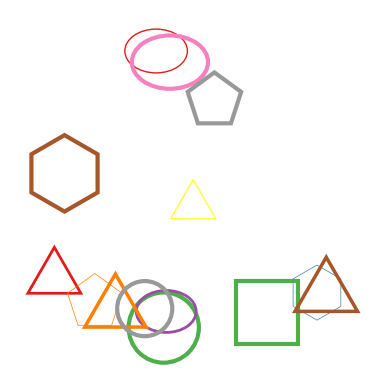[{"shape": "triangle", "thickness": 2, "radius": 0.4, "center": [0.141, 0.278]}, {"shape": "oval", "thickness": 1, "radius": 0.41, "center": [0.406, 0.868]}, {"shape": "hexagon", "thickness": 0.5, "radius": 0.36, "center": [0.823, 0.24]}, {"shape": "square", "thickness": 3, "radius": 0.4, "center": [0.693, 0.189]}, {"shape": "circle", "thickness": 3, "radius": 0.46, "center": [0.425, 0.149]}, {"shape": "oval", "thickness": 2, "radius": 0.39, "center": [0.432, 0.191]}, {"shape": "triangle", "thickness": 2.5, "radius": 0.46, "center": [0.3, 0.196]}, {"shape": "pentagon", "thickness": 0.5, "radius": 0.37, "center": [0.246, 0.215]}, {"shape": "triangle", "thickness": 1, "radius": 0.34, "center": [0.502, 0.466]}, {"shape": "triangle", "thickness": 2.5, "radius": 0.47, "center": [0.847, 0.238]}, {"shape": "hexagon", "thickness": 3, "radius": 0.5, "center": [0.168, 0.55]}, {"shape": "oval", "thickness": 3, "radius": 0.49, "center": [0.441, 0.839]}, {"shape": "pentagon", "thickness": 3, "radius": 0.37, "center": [0.557, 0.739]}, {"shape": "circle", "thickness": 3, "radius": 0.36, "center": [0.376, 0.198]}]